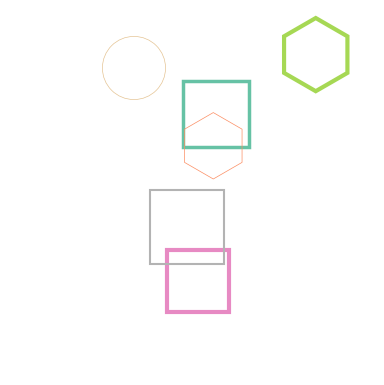[{"shape": "square", "thickness": 2.5, "radius": 0.43, "center": [0.561, 0.704]}, {"shape": "hexagon", "thickness": 0.5, "radius": 0.43, "center": [0.554, 0.621]}, {"shape": "square", "thickness": 3, "radius": 0.4, "center": [0.515, 0.271]}, {"shape": "hexagon", "thickness": 3, "radius": 0.48, "center": [0.82, 0.858]}, {"shape": "circle", "thickness": 0.5, "radius": 0.41, "center": [0.348, 0.823]}, {"shape": "square", "thickness": 1.5, "radius": 0.48, "center": [0.486, 0.409]}]